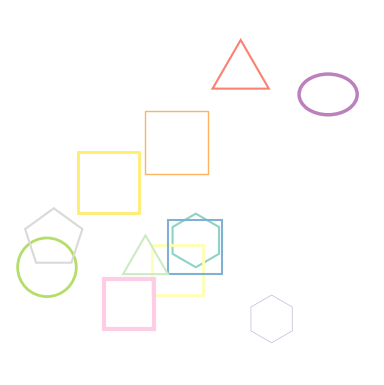[{"shape": "hexagon", "thickness": 1.5, "radius": 0.35, "center": [0.509, 0.375]}, {"shape": "square", "thickness": 2, "radius": 0.33, "center": [0.461, 0.299]}, {"shape": "hexagon", "thickness": 0.5, "radius": 0.31, "center": [0.705, 0.172]}, {"shape": "triangle", "thickness": 1.5, "radius": 0.42, "center": [0.625, 0.812]}, {"shape": "square", "thickness": 1.5, "radius": 0.35, "center": [0.507, 0.358]}, {"shape": "square", "thickness": 1, "radius": 0.41, "center": [0.458, 0.63]}, {"shape": "circle", "thickness": 2, "radius": 0.38, "center": [0.122, 0.306]}, {"shape": "square", "thickness": 3, "radius": 0.33, "center": [0.336, 0.209]}, {"shape": "pentagon", "thickness": 1.5, "radius": 0.39, "center": [0.14, 0.381]}, {"shape": "oval", "thickness": 2.5, "radius": 0.38, "center": [0.852, 0.755]}, {"shape": "triangle", "thickness": 1.5, "radius": 0.34, "center": [0.378, 0.322]}, {"shape": "square", "thickness": 2, "radius": 0.4, "center": [0.282, 0.525]}]